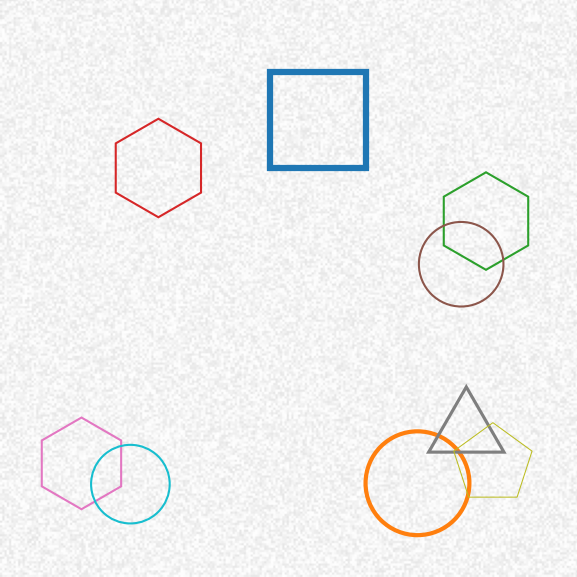[{"shape": "square", "thickness": 3, "radius": 0.41, "center": [0.55, 0.792]}, {"shape": "circle", "thickness": 2, "radius": 0.45, "center": [0.723, 0.162]}, {"shape": "hexagon", "thickness": 1, "radius": 0.42, "center": [0.842, 0.616]}, {"shape": "hexagon", "thickness": 1, "radius": 0.43, "center": [0.274, 0.708]}, {"shape": "circle", "thickness": 1, "radius": 0.37, "center": [0.799, 0.542]}, {"shape": "hexagon", "thickness": 1, "radius": 0.4, "center": [0.141, 0.197]}, {"shape": "triangle", "thickness": 1.5, "radius": 0.38, "center": [0.807, 0.254]}, {"shape": "pentagon", "thickness": 0.5, "radius": 0.36, "center": [0.854, 0.196]}, {"shape": "circle", "thickness": 1, "radius": 0.34, "center": [0.226, 0.161]}]